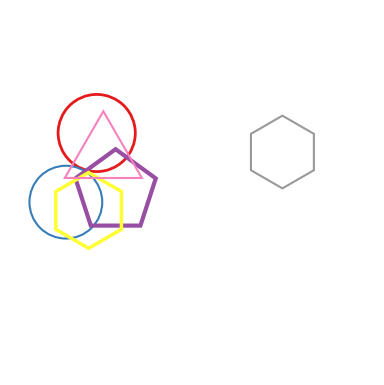[{"shape": "circle", "thickness": 2, "radius": 0.5, "center": [0.251, 0.655]}, {"shape": "circle", "thickness": 1.5, "radius": 0.47, "center": [0.171, 0.475]}, {"shape": "pentagon", "thickness": 3, "radius": 0.55, "center": [0.3, 0.503]}, {"shape": "hexagon", "thickness": 2.5, "radius": 0.49, "center": [0.23, 0.453]}, {"shape": "triangle", "thickness": 1.5, "radius": 0.58, "center": [0.268, 0.595]}, {"shape": "hexagon", "thickness": 1.5, "radius": 0.47, "center": [0.734, 0.605]}]